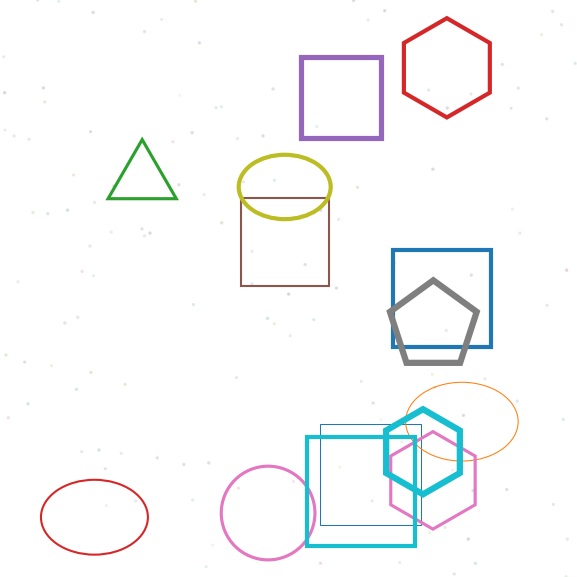[{"shape": "square", "thickness": 2, "radius": 0.42, "center": [0.766, 0.482]}, {"shape": "square", "thickness": 0.5, "radius": 0.44, "center": [0.642, 0.177]}, {"shape": "oval", "thickness": 0.5, "radius": 0.49, "center": [0.8, 0.269]}, {"shape": "triangle", "thickness": 1.5, "radius": 0.34, "center": [0.246, 0.689]}, {"shape": "oval", "thickness": 1, "radius": 0.46, "center": [0.164, 0.104]}, {"shape": "hexagon", "thickness": 2, "radius": 0.43, "center": [0.774, 0.882]}, {"shape": "square", "thickness": 2.5, "radius": 0.35, "center": [0.59, 0.83]}, {"shape": "square", "thickness": 1, "radius": 0.38, "center": [0.493, 0.58]}, {"shape": "hexagon", "thickness": 1.5, "radius": 0.42, "center": [0.75, 0.167]}, {"shape": "circle", "thickness": 1.5, "radius": 0.41, "center": [0.464, 0.111]}, {"shape": "pentagon", "thickness": 3, "radius": 0.39, "center": [0.75, 0.435]}, {"shape": "oval", "thickness": 2, "radius": 0.4, "center": [0.493, 0.675]}, {"shape": "square", "thickness": 2, "radius": 0.47, "center": [0.625, 0.148]}, {"shape": "hexagon", "thickness": 3, "radius": 0.37, "center": [0.732, 0.217]}]